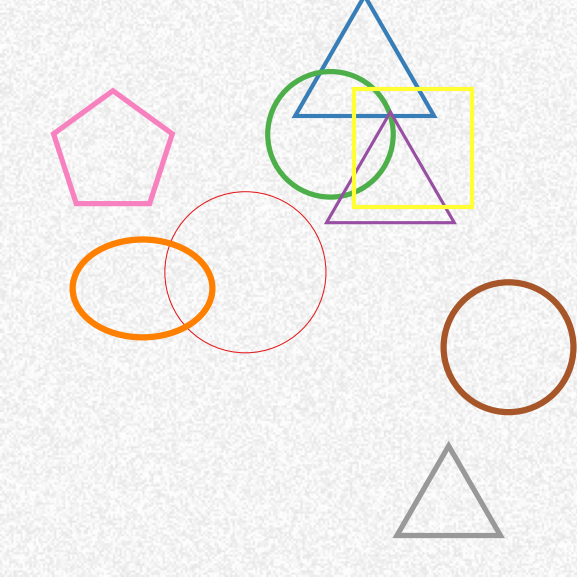[{"shape": "circle", "thickness": 0.5, "radius": 0.7, "center": [0.425, 0.528]}, {"shape": "triangle", "thickness": 2, "radius": 0.69, "center": [0.631, 0.868]}, {"shape": "circle", "thickness": 2.5, "radius": 0.54, "center": [0.572, 0.767]}, {"shape": "triangle", "thickness": 1.5, "radius": 0.64, "center": [0.676, 0.677]}, {"shape": "oval", "thickness": 3, "radius": 0.61, "center": [0.247, 0.5]}, {"shape": "square", "thickness": 2, "radius": 0.51, "center": [0.716, 0.743]}, {"shape": "circle", "thickness": 3, "radius": 0.56, "center": [0.881, 0.398]}, {"shape": "pentagon", "thickness": 2.5, "radius": 0.54, "center": [0.196, 0.734]}, {"shape": "triangle", "thickness": 2.5, "radius": 0.52, "center": [0.777, 0.124]}]